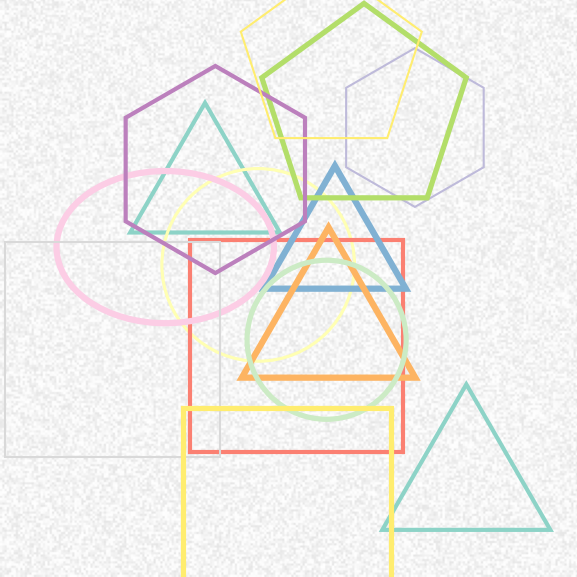[{"shape": "triangle", "thickness": 2, "radius": 0.75, "center": [0.355, 0.671]}, {"shape": "triangle", "thickness": 2, "radius": 0.84, "center": [0.808, 0.166]}, {"shape": "circle", "thickness": 1.5, "radius": 0.83, "center": [0.447, 0.54]}, {"shape": "hexagon", "thickness": 1, "radius": 0.69, "center": [0.718, 0.778]}, {"shape": "square", "thickness": 2, "radius": 0.92, "center": [0.514, 0.4]}, {"shape": "triangle", "thickness": 3, "radius": 0.71, "center": [0.58, 0.57]}, {"shape": "triangle", "thickness": 3, "radius": 0.87, "center": [0.569, 0.432]}, {"shape": "pentagon", "thickness": 2.5, "radius": 0.93, "center": [0.63, 0.807]}, {"shape": "oval", "thickness": 3, "radius": 0.94, "center": [0.286, 0.571]}, {"shape": "square", "thickness": 1, "radius": 0.93, "center": [0.194, 0.394]}, {"shape": "hexagon", "thickness": 2, "radius": 0.9, "center": [0.373, 0.706]}, {"shape": "circle", "thickness": 2.5, "radius": 0.69, "center": [0.566, 0.411]}, {"shape": "pentagon", "thickness": 1, "radius": 0.82, "center": [0.574, 0.893]}, {"shape": "square", "thickness": 2.5, "radius": 0.9, "center": [0.497, 0.114]}]